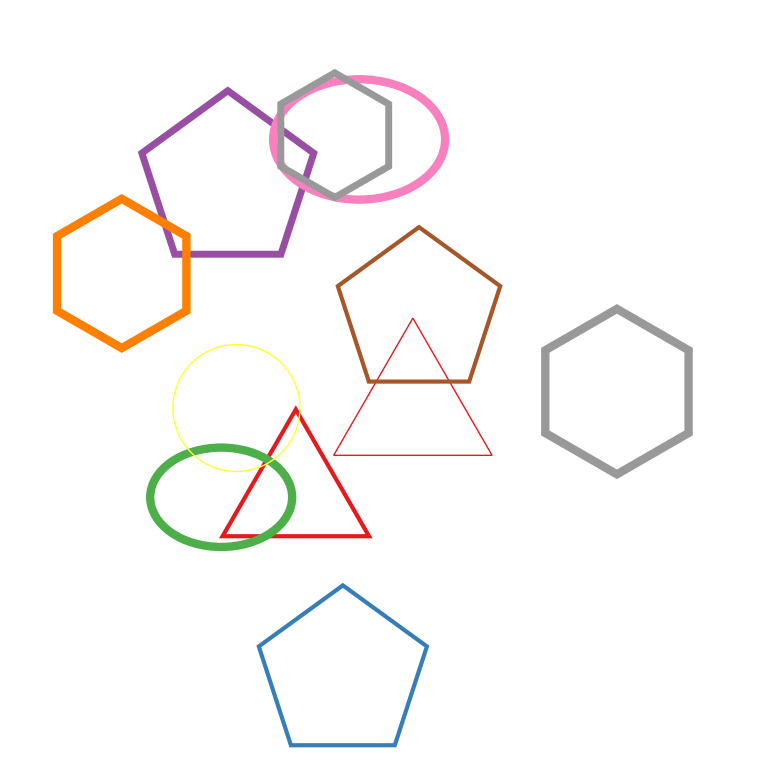[{"shape": "triangle", "thickness": 1.5, "radius": 0.55, "center": [0.384, 0.359]}, {"shape": "triangle", "thickness": 0.5, "radius": 0.59, "center": [0.536, 0.468]}, {"shape": "pentagon", "thickness": 1.5, "radius": 0.57, "center": [0.445, 0.125]}, {"shape": "oval", "thickness": 3, "radius": 0.46, "center": [0.287, 0.354]}, {"shape": "pentagon", "thickness": 2.5, "radius": 0.59, "center": [0.296, 0.765]}, {"shape": "hexagon", "thickness": 3, "radius": 0.48, "center": [0.158, 0.645]}, {"shape": "circle", "thickness": 0.5, "radius": 0.41, "center": [0.307, 0.47]}, {"shape": "pentagon", "thickness": 1.5, "radius": 0.55, "center": [0.544, 0.594]}, {"shape": "oval", "thickness": 3, "radius": 0.56, "center": [0.466, 0.819]}, {"shape": "hexagon", "thickness": 3, "radius": 0.54, "center": [0.801, 0.491]}, {"shape": "hexagon", "thickness": 2.5, "radius": 0.4, "center": [0.435, 0.824]}]